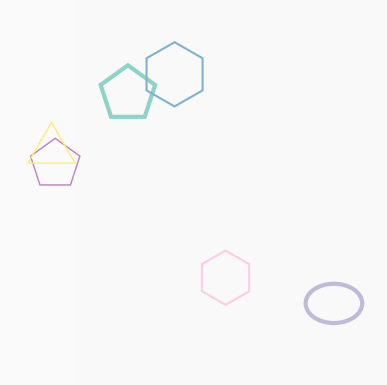[{"shape": "pentagon", "thickness": 3, "radius": 0.37, "center": [0.33, 0.756]}, {"shape": "oval", "thickness": 3, "radius": 0.36, "center": [0.862, 0.212]}, {"shape": "hexagon", "thickness": 1.5, "radius": 0.42, "center": [0.45, 0.807]}, {"shape": "hexagon", "thickness": 1.5, "radius": 0.35, "center": [0.582, 0.279]}, {"shape": "pentagon", "thickness": 1, "radius": 0.33, "center": [0.142, 0.574]}, {"shape": "triangle", "thickness": 1, "radius": 0.35, "center": [0.133, 0.611]}]